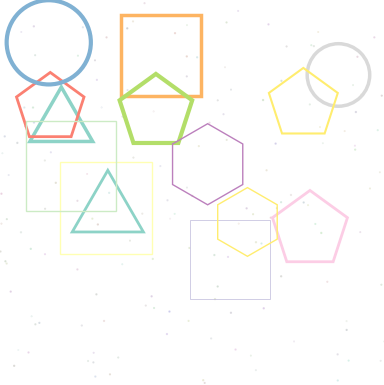[{"shape": "triangle", "thickness": 2, "radius": 0.53, "center": [0.28, 0.451]}, {"shape": "triangle", "thickness": 2.5, "radius": 0.47, "center": [0.159, 0.68]}, {"shape": "square", "thickness": 1, "radius": 0.6, "center": [0.276, 0.459]}, {"shape": "square", "thickness": 0.5, "radius": 0.52, "center": [0.597, 0.326]}, {"shape": "pentagon", "thickness": 2, "radius": 0.46, "center": [0.131, 0.72]}, {"shape": "circle", "thickness": 3, "radius": 0.55, "center": [0.127, 0.89]}, {"shape": "square", "thickness": 2.5, "radius": 0.52, "center": [0.418, 0.856]}, {"shape": "pentagon", "thickness": 3, "radius": 0.5, "center": [0.405, 0.709]}, {"shape": "pentagon", "thickness": 2, "radius": 0.51, "center": [0.805, 0.403]}, {"shape": "circle", "thickness": 2.5, "radius": 0.41, "center": [0.879, 0.805]}, {"shape": "hexagon", "thickness": 1, "radius": 0.53, "center": [0.539, 0.573]}, {"shape": "square", "thickness": 1, "radius": 0.58, "center": [0.185, 0.568]}, {"shape": "hexagon", "thickness": 1, "radius": 0.45, "center": [0.643, 0.423]}, {"shape": "pentagon", "thickness": 1.5, "radius": 0.47, "center": [0.788, 0.729]}]